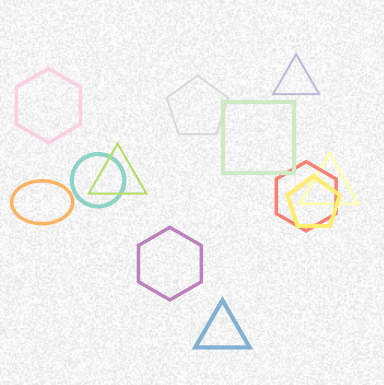[{"shape": "circle", "thickness": 3, "radius": 0.34, "center": [0.255, 0.532]}, {"shape": "triangle", "thickness": 2, "radius": 0.44, "center": [0.855, 0.515]}, {"shape": "triangle", "thickness": 1.5, "radius": 0.35, "center": [0.769, 0.79]}, {"shape": "hexagon", "thickness": 2.5, "radius": 0.45, "center": [0.795, 0.49]}, {"shape": "triangle", "thickness": 3, "radius": 0.41, "center": [0.578, 0.138]}, {"shape": "oval", "thickness": 2.5, "radius": 0.4, "center": [0.11, 0.475]}, {"shape": "triangle", "thickness": 1.5, "radius": 0.43, "center": [0.306, 0.54]}, {"shape": "hexagon", "thickness": 2.5, "radius": 0.48, "center": [0.126, 0.726]}, {"shape": "pentagon", "thickness": 1.5, "radius": 0.42, "center": [0.513, 0.72]}, {"shape": "hexagon", "thickness": 2.5, "radius": 0.47, "center": [0.441, 0.315]}, {"shape": "square", "thickness": 3, "radius": 0.46, "center": [0.671, 0.642]}, {"shape": "pentagon", "thickness": 3, "radius": 0.36, "center": [0.815, 0.471]}]